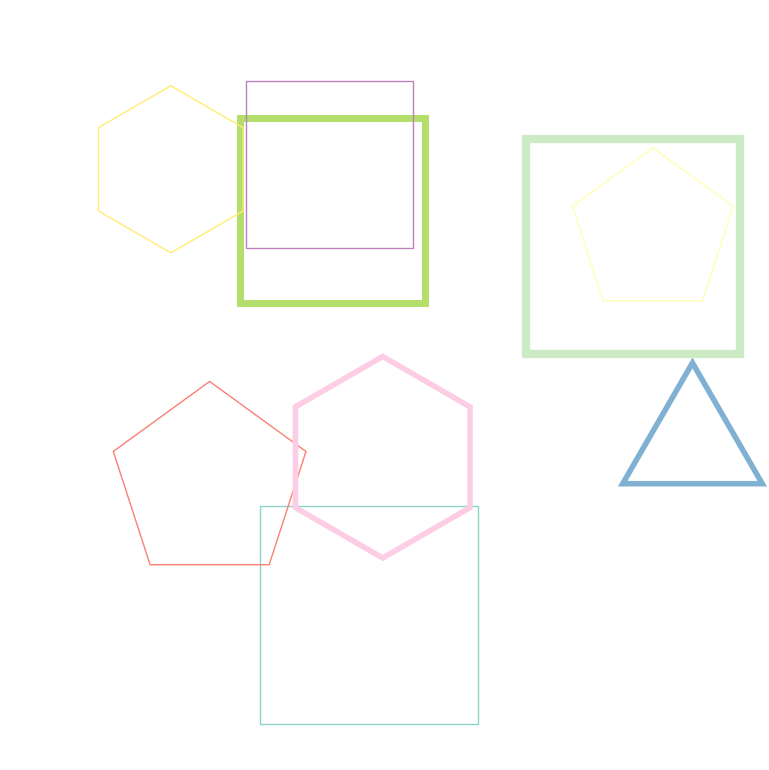[{"shape": "square", "thickness": 0.5, "radius": 0.71, "center": [0.479, 0.201]}, {"shape": "pentagon", "thickness": 0.5, "radius": 0.55, "center": [0.848, 0.698]}, {"shape": "pentagon", "thickness": 0.5, "radius": 0.66, "center": [0.272, 0.373]}, {"shape": "triangle", "thickness": 2, "radius": 0.52, "center": [0.899, 0.424]}, {"shape": "square", "thickness": 2.5, "radius": 0.6, "center": [0.432, 0.727]}, {"shape": "hexagon", "thickness": 2, "radius": 0.65, "center": [0.497, 0.406]}, {"shape": "square", "thickness": 0.5, "radius": 0.54, "center": [0.428, 0.787]}, {"shape": "square", "thickness": 3, "radius": 0.7, "center": [0.822, 0.68]}, {"shape": "hexagon", "thickness": 0.5, "radius": 0.54, "center": [0.222, 0.78]}]